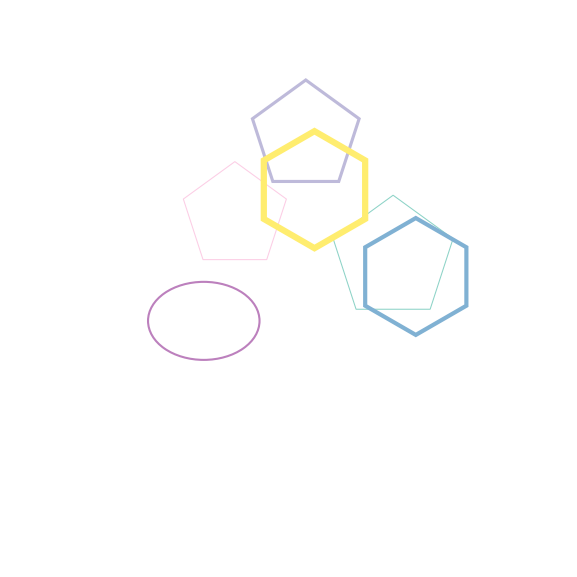[{"shape": "pentagon", "thickness": 0.5, "radius": 0.55, "center": [0.681, 0.552]}, {"shape": "pentagon", "thickness": 1.5, "radius": 0.49, "center": [0.529, 0.763]}, {"shape": "hexagon", "thickness": 2, "radius": 0.51, "center": [0.72, 0.52]}, {"shape": "pentagon", "thickness": 0.5, "radius": 0.47, "center": [0.407, 0.625]}, {"shape": "oval", "thickness": 1, "radius": 0.48, "center": [0.353, 0.444]}, {"shape": "hexagon", "thickness": 3, "radius": 0.51, "center": [0.545, 0.671]}]